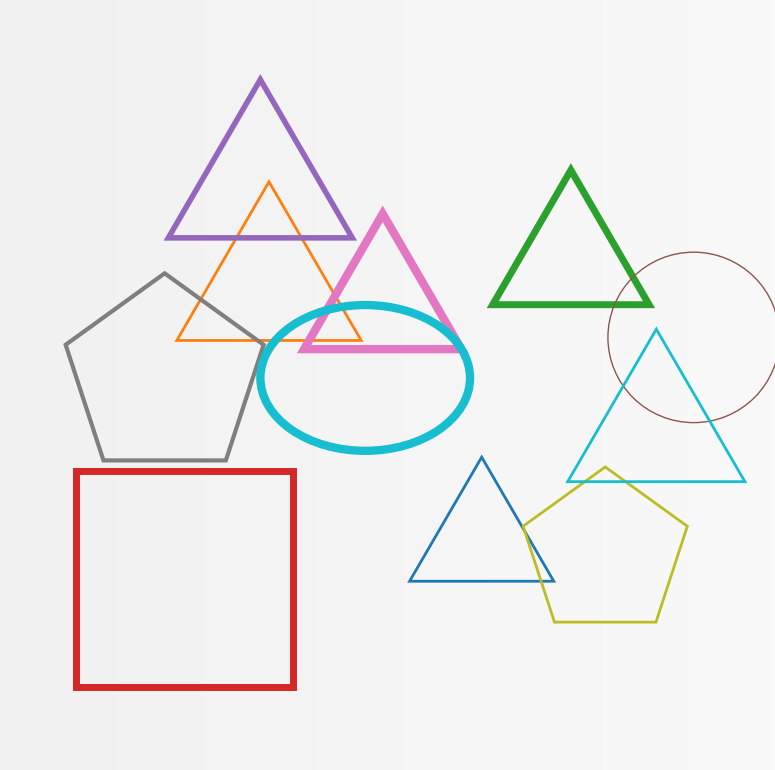[{"shape": "triangle", "thickness": 1, "radius": 0.54, "center": [0.622, 0.299]}, {"shape": "triangle", "thickness": 1, "radius": 0.69, "center": [0.347, 0.627]}, {"shape": "triangle", "thickness": 2.5, "radius": 0.58, "center": [0.737, 0.663]}, {"shape": "square", "thickness": 2.5, "radius": 0.7, "center": [0.238, 0.248]}, {"shape": "triangle", "thickness": 2, "radius": 0.69, "center": [0.336, 0.76]}, {"shape": "circle", "thickness": 0.5, "radius": 0.55, "center": [0.895, 0.562]}, {"shape": "triangle", "thickness": 3, "radius": 0.59, "center": [0.494, 0.605]}, {"shape": "pentagon", "thickness": 1.5, "radius": 0.67, "center": [0.212, 0.511]}, {"shape": "pentagon", "thickness": 1, "radius": 0.56, "center": [0.781, 0.282]}, {"shape": "oval", "thickness": 3, "radius": 0.68, "center": [0.471, 0.509]}, {"shape": "triangle", "thickness": 1, "radius": 0.66, "center": [0.847, 0.44]}]